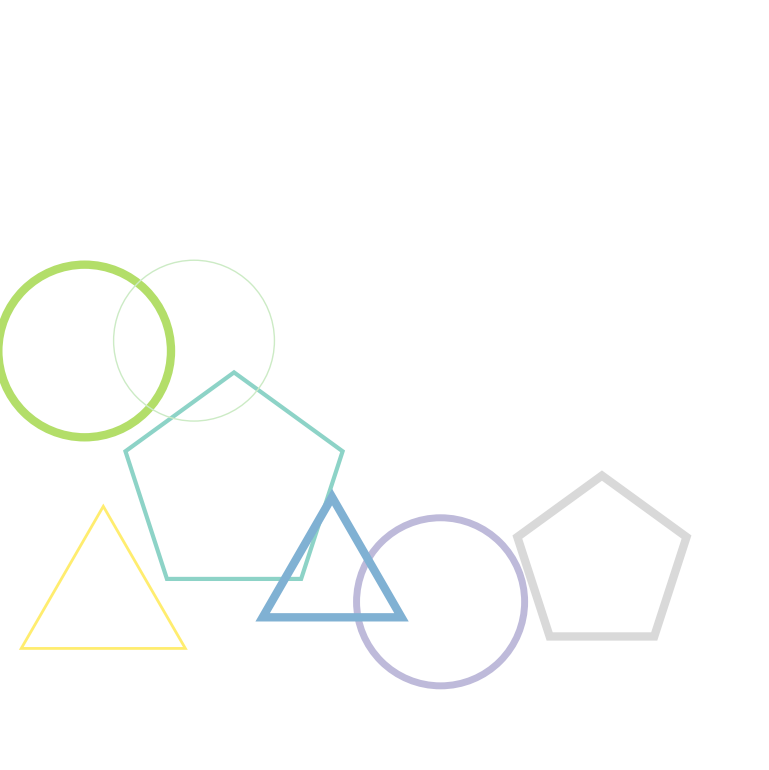[{"shape": "pentagon", "thickness": 1.5, "radius": 0.74, "center": [0.304, 0.368]}, {"shape": "circle", "thickness": 2.5, "radius": 0.55, "center": [0.572, 0.218]}, {"shape": "triangle", "thickness": 3, "radius": 0.52, "center": [0.431, 0.25]}, {"shape": "circle", "thickness": 3, "radius": 0.56, "center": [0.11, 0.544]}, {"shape": "pentagon", "thickness": 3, "radius": 0.58, "center": [0.782, 0.267]}, {"shape": "circle", "thickness": 0.5, "radius": 0.52, "center": [0.252, 0.558]}, {"shape": "triangle", "thickness": 1, "radius": 0.62, "center": [0.134, 0.219]}]